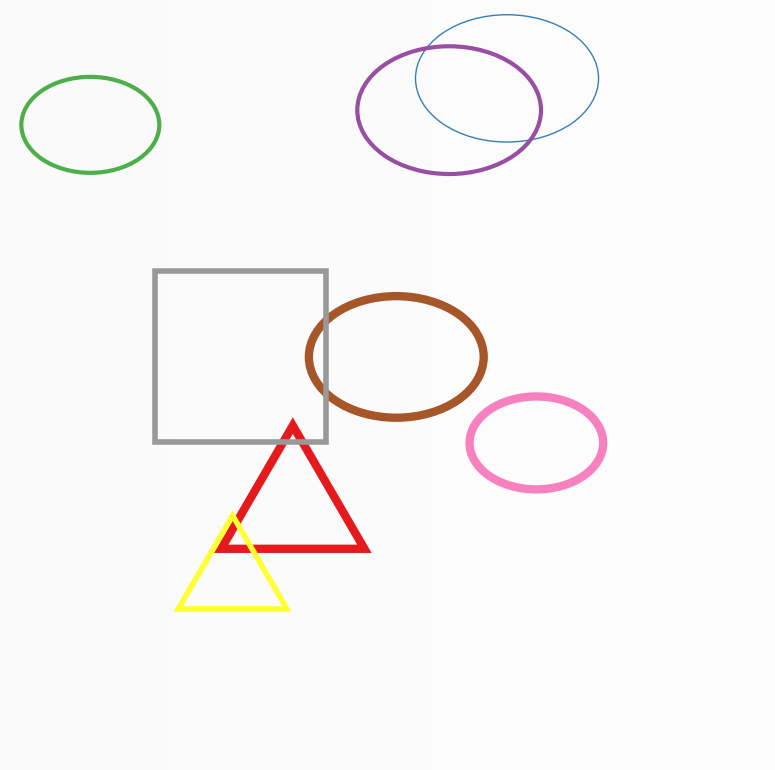[{"shape": "triangle", "thickness": 3, "radius": 0.53, "center": [0.378, 0.341]}, {"shape": "oval", "thickness": 0.5, "radius": 0.59, "center": [0.654, 0.898]}, {"shape": "oval", "thickness": 1.5, "radius": 0.45, "center": [0.117, 0.838]}, {"shape": "oval", "thickness": 1.5, "radius": 0.59, "center": [0.58, 0.857]}, {"shape": "triangle", "thickness": 2, "radius": 0.4, "center": [0.3, 0.25]}, {"shape": "oval", "thickness": 3, "radius": 0.56, "center": [0.511, 0.536]}, {"shape": "oval", "thickness": 3, "radius": 0.43, "center": [0.692, 0.425]}, {"shape": "square", "thickness": 2, "radius": 0.55, "center": [0.311, 0.537]}]